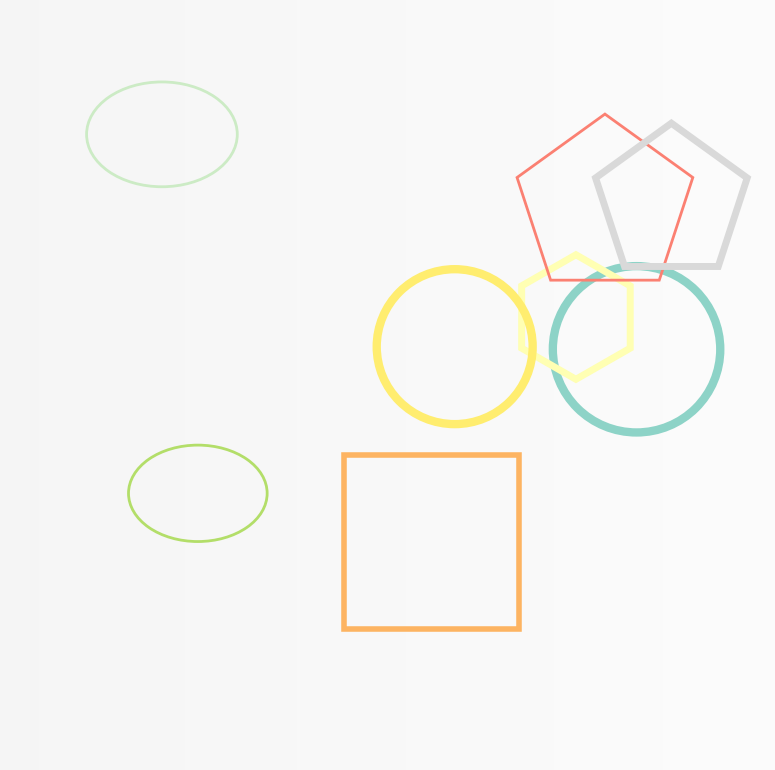[{"shape": "circle", "thickness": 3, "radius": 0.54, "center": [0.821, 0.546]}, {"shape": "hexagon", "thickness": 2.5, "radius": 0.4, "center": [0.743, 0.588]}, {"shape": "pentagon", "thickness": 1, "radius": 0.6, "center": [0.781, 0.733]}, {"shape": "square", "thickness": 2, "radius": 0.56, "center": [0.557, 0.297]}, {"shape": "oval", "thickness": 1, "radius": 0.45, "center": [0.255, 0.359]}, {"shape": "pentagon", "thickness": 2.5, "radius": 0.51, "center": [0.866, 0.737]}, {"shape": "oval", "thickness": 1, "radius": 0.49, "center": [0.209, 0.826]}, {"shape": "circle", "thickness": 3, "radius": 0.5, "center": [0.587, 0.55]}]